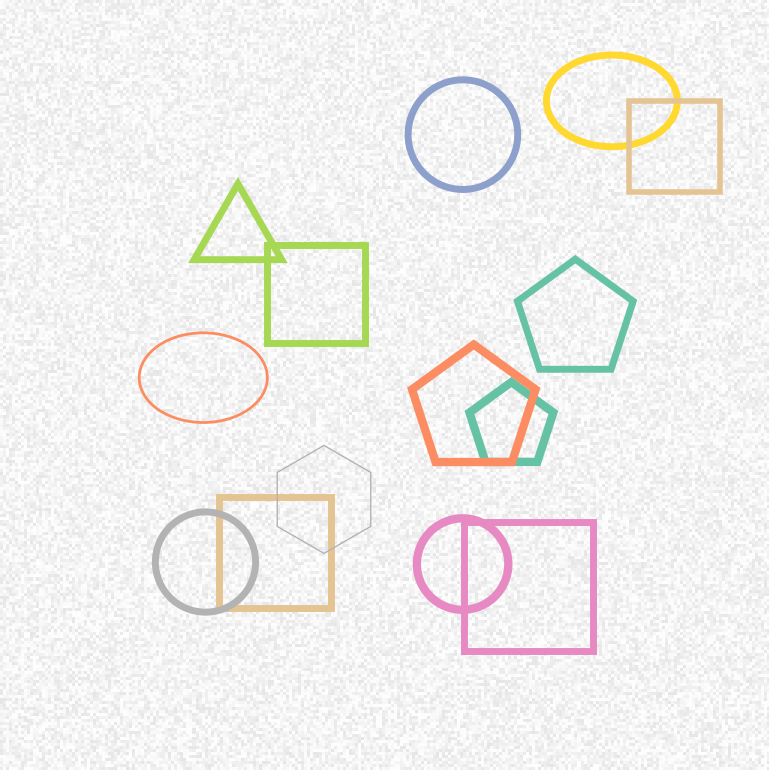[{"shape": "pentagon", "thickness": 2.5, "radius": 0.4, "center": [0.747, 0.584]}, {"shape": "pentagon", "thickness": 3, "radius": 0.29, "center": [0.664, 0.447]}, {"shape": "pentagon", "thickness": 3, "radius": 0.42, "center": [0.615, 0.468]}, {"shape": "oval", "thickness": 1, "radius": 0.42, "center": [0.264, 0.51]}, {"shape": "circle", "thickness": 2.5, "radius": 0.36, "center": [0.601, 0.825]}, {"shape": "square", "thickness": 2.5, "radius": 0.42, "center": [0.686, 0.239]}, {"shape": "circle", "thickness": 3, "radius": 0.3, "center": [0.601, 0.267]}, {"shape": "square", "thickness": 2.5, "radius": 0.32, "center": [0.41, 0.618]}, {"shape": "triangle", "thickness": 2.5, "radius": 0.33, "center": [0.309, 0.696]}, {"shape": "oval", "thickness": 2.5, "radius": 0.43, "center": [0.795, 0.869]}, {"shape": "square", "thickness": 2, "radius": 0.3, "center": [0.875, 0.809]}, {"shape": "square", "thickness": 2.5, "radius": 0.36, "center": [0.357, 0.282]}, {"shape": "hexagon", "thickness": 0.5, "radius": 0.35, "center": [0.421, 0.351]}, {"shape": "circle", "thickness": 2.5, "radius": 0.33, "center": [0.267, 0.27]}]